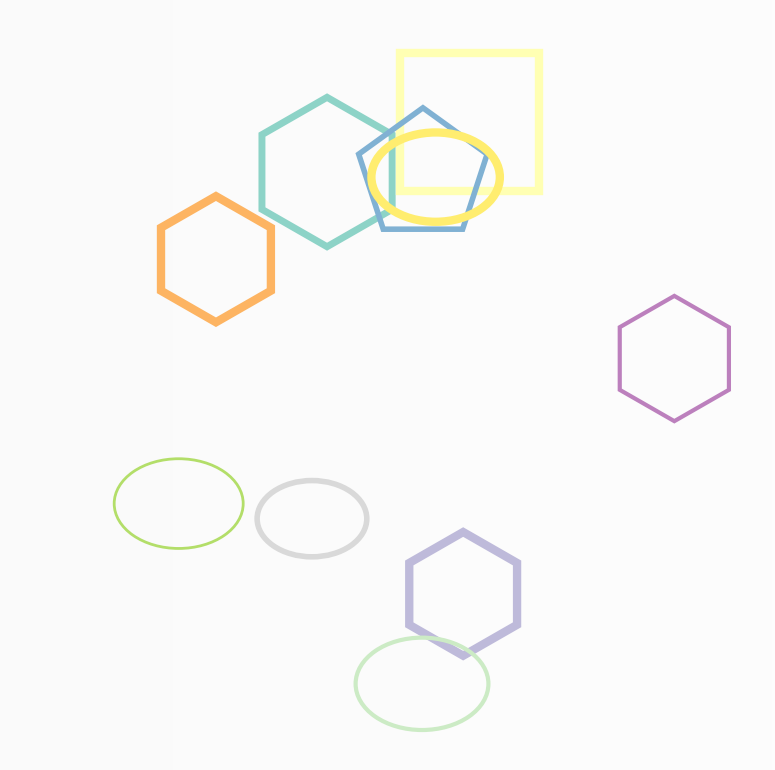[{"shape": "hexagon", "thickness": 2.5, "radius": 0.49, "center": [0.422, 0.777]}, {"shape": "square", "thickness": 3, "radius": 0.45, "center": [0.605, 0.842]}, {"shape": "hexagon", "thickness": 3, "radius": 0.4, "center": [0.598, 0.229]}, {"shape": "pentagon", "thickness": 2, "radius": 0.44, "center": [0.546, 0.773]}, {"shape": "hexagon", "thickness": 3, "radius": 0.41, "center": [0.279, 0.663]}, {"shape": "oval", "thickness": 1, "radius": 0.42, "center": [0.231, 0.346]}, {"shape": "oval", "thickness": 2, "radius": 0.35, "center": [0.403, 0.326]}, {"shape": "hexagon", "thickness": 1.5, "radius": 0.41, "center": [0.87, 0.534]}, {"shape": "oval", "thickness": 1.5, "radius": 0.43, "center": [0.545, 0.112]}, {"shape": "oval", "thickness": 3, "radius": 0.41, "center": [0.562, 0.77]}]